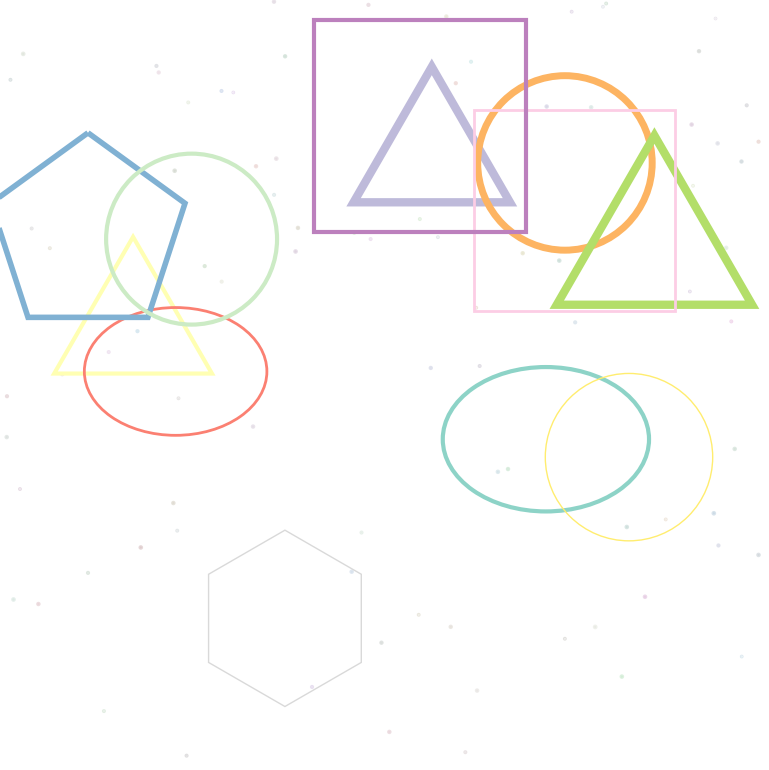[{"shape": "oval", "thickness": 1.5, "radius": 0.67, "center": [0.709, 0.43]}, {"shape": "triangle", "thickness": 1.5, "radius": 0.59, "center": [0.173, 0.574]}, {"shape": "triangle", "thickness": 3, "radius": 0.59, "center": [0.561, 0.796]}, {"shape": "oval", "thickness": 1, "radius": 0.59, "center": [0.228, 0.518]}, {"shape": "pentagon", "thickness": 2, "radius": 0.66, "center": [0.114, 0.695]}, {"shape": "circle", "thickness": 2.5, "radius": 0.57, "center": [0.734, 0.788]}, {"shape": "triangle", "thickness": 3, "radius": 0.73, "center": [0.85, 0.677]}, {"shape": "square", "thickness": 1, "radius": 0.65, "center": [0.747, 0.727]}, {"shape": "hexagon", "thickness": 0.5, "radius": 0.57, "center": [0.37, 0.197]}, {"shape": "square", "thickness": 1.5, "radius": 0.69, "center": [0.546, 0.837]}, {"shape": "circle", "thickness": 1.5, "radius": 0.55, "center": [0.249, 0.689]}, {"shape": "circle", "thickness": 0.5, "radius": 0.54, "center": [0.817, 0.406]}]